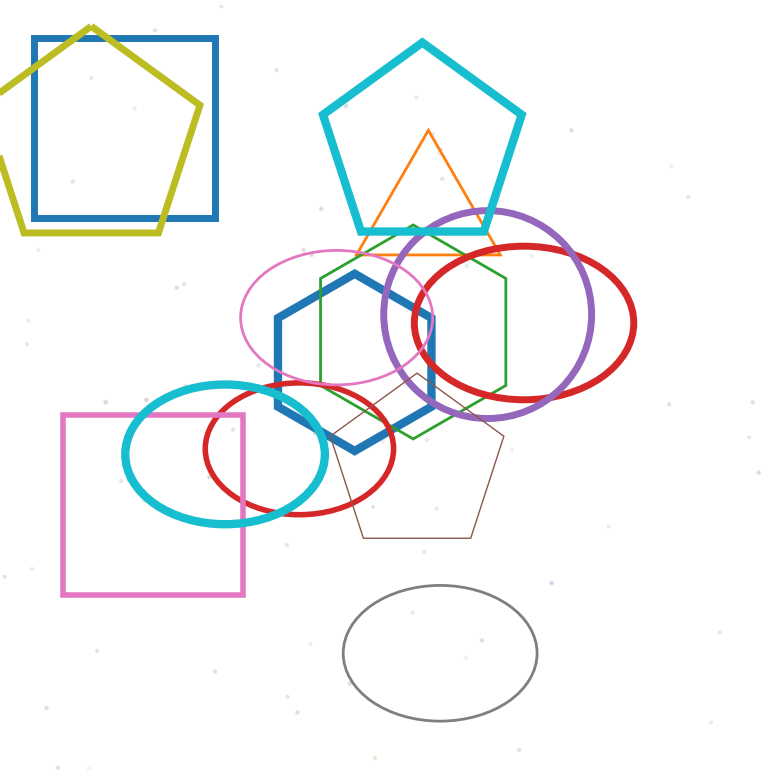[{"shape": "hexagon", "thickness": 3, "radius": 0.58, "center": [0.461, 0.529]}, {"shape": "square", "thickness": 2.5, "radius": 0.59, "center": [0.162, 0.834]}, {"shape": "triangle", "thickness": 1, "radius": 0.54, "center": [0.556, 0.723]}, {"shape": "hexagon", "thickness": 1, "radius": 0.69, "center": [0.537, 0.569]}, {"shape": "oval", "thickness": 2, "radius": 0.61, "center": [0.389, 0.417]}, {"shape": "oval", "thickness": 2.5, "radius": 0.71, "center": [0.681, 0.581]}, {"shape": "circle", "thickness": 2.5, "radius": 0.67, "center": [0.633, 0.591]}, {"shape": "pentagon", "thickness": 0.5, "radius": 0.59, "center": [0.542, 0.397]}, {"shape": "square", "thickness": 2, "radius": 0.58, "center": [0.198, 0.344]}, {"shape": "oval", "thickness": 1, "radius": 0.62, "center": [0.437, 0.587]}, {"shape": "oval", "thickness": 1, "radius": 0.63, "center": [0.572, 0.152]}, {"shape": "pentagon", "thickness": 2.5, "radius": 0.74, "center": [0.119, 0.818]}, {"shape": "oval", "thickness": 3, "radius": 0.65, "center": [0.292, 0.41]}, {"shape": "pentagon", "thickness": 3, "radius": 0.68, "center": [0.549, 0.809]}]